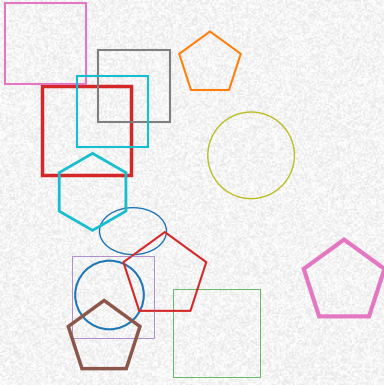[{"shape": "circle", "thickness": 1.5, "radius": 0.45, "center": [0.284, 0.234]}, {"shape": "oval", "thickness": 1, "radius": 0.44, "center": [0.345, 0.4]}, {"shape": "pentagon", "thickness": 1.5, "radius": 0.42, "center": [0.545, 0.834]}, {"shape": "square", "thickness": 0.5, "radius": 0.57, "center": [0.562, 0.135]}, {"shape": "pentagon", "thickness": 1.5, "radius": 0.57, "center": [0.428, 0.284]}, {"shape": "square", "thickness": 2.5, "radius": 0.58, "center": [0.225, 0.661]}, {"shape": "square", "thickness": 0.5, "radius": 0.53, "center": [0.293, 0.228]}, {"shape": "pentagon", "thickness": 2.5, "radius": 0.49, "center": [0.27, 0.122]}, {"shape": "square", "thickness": 1.5, "radius": 0.53, "center": [0.119, 0.886]}, {"shape": "pentagon", "thickness": 3, "radius": 0.55, "center": [0.894, 0.267]}, {"shape": "square", "thickness": 1.5, "radius": 0.47, "center": [0.348, 0.777]}, {"shape": "circle", "thickness": 1, "radius": 0.56, "center": [0.652, 0.597]}, {"shape": "hexagon", "thickness": 2, "radius": 0.5, "center": [0.24, 0.502]}, {"shape": "square", "thickness": 1.5, "radius": 0.46, "center": [0.293, 0.711]}]